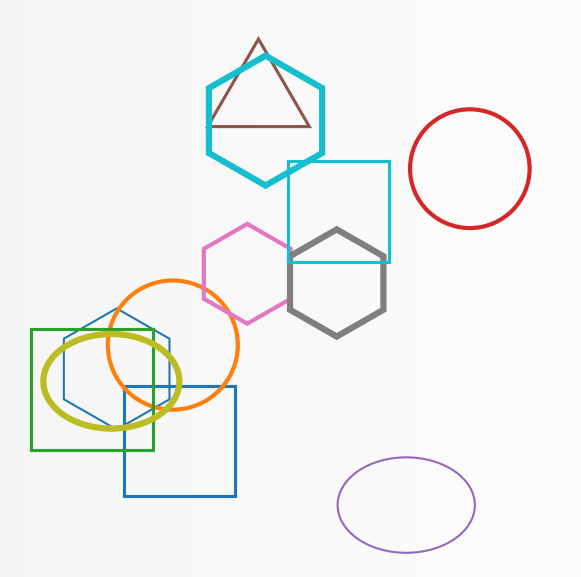[{"shape": "square", "thickness": 1.5, "radius": 0.48, "center": [0.308, 0.235]}, {"shape": "hexagon", "thickness": 1, "radius": 0.52, "center": [0.201, 0.36]}, {"shape": "circle", "thickness": 2, "radius": 0.56, "center": [0.297, 0.402]}, {"shape": "square", "thickness": 1.5, "radius": 0.52, "center": [0.158, 0.325]}, {"shape": "circle", "thickness": 2, "radius": 0.51, "center": [0.808, 0.707]}, {"shape": "oval", "thickness": 1, "radius": 0.59, "center": [0.699, 0.125]}, {"shape": "triangle", "thickness": 1.5, "radius": 0.51, "center": [0.445, 0.83]}, {"shape": "hexagon", "thickness": 2, "radius": 0.43, "center": [0.425, 0.525]}, {"shape": "hexagon", "thickness": 3, "radius": 0.46, "center": [0.579, 0.509]}, {"shape": "oval", "thickness": 3, "radius": 0.59, "center": [0.192, 0.339]}, {"shape": "hexagon", "thickness": 3, "radius": 0.56, "center": [0.457, 0.79]}, {"shape": "square", "thickness": 1.5, "radius": 0.44, "center": [0.582, 0.633]}]